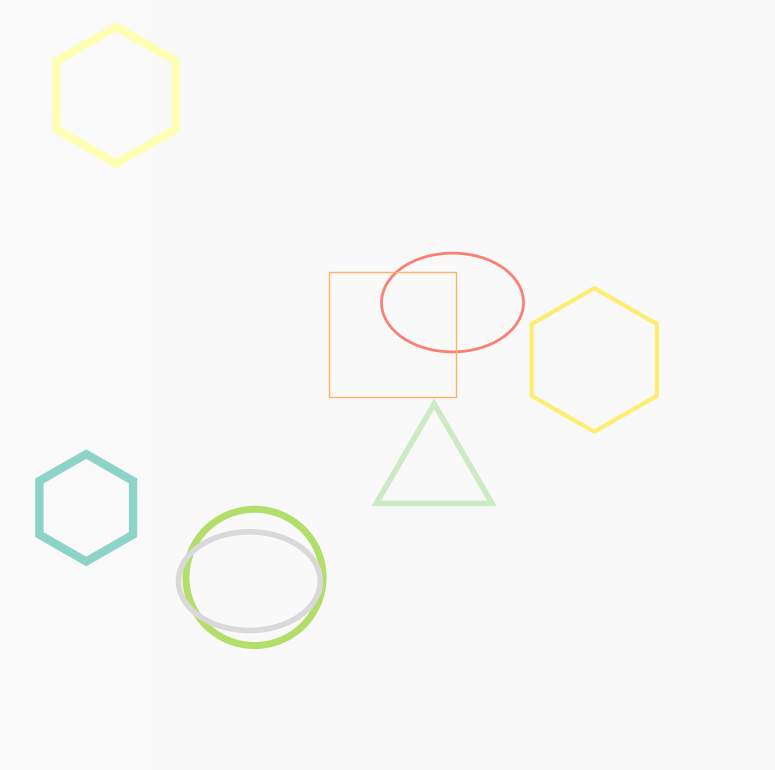[{"shape": "hexagon", "thickness": 3, "radius": 0.35, "center": [0.111, 0.341]}, {"shape": "hexagon", "thickness": 3, "radius": 0.44, "center": [0.15, 0.876]}, {"shape": "oval", "thickness": 1, "radius": 0.46, "center": [0.584, 0.607]}, {"shape": "square", "thickness": 0.5, "radius": 0.41, "center": [0.507, 0.565]}, {"shape": "circle", "thickness": 2.5, "radius": 0.44, "center": [0.328, 0.25]}, {"shape": "oval", "thickness": 2, "radius": 0.46, "center": [0.322, 0.245]}, {"shape": "triangle", "thickness": 2, "radius": 0.43, "center": [0.56, 0.389]}, {"shape": "hexagon", "thickness": 1.5, "radius": 0.47, "center": [0.767, 0.533]}]